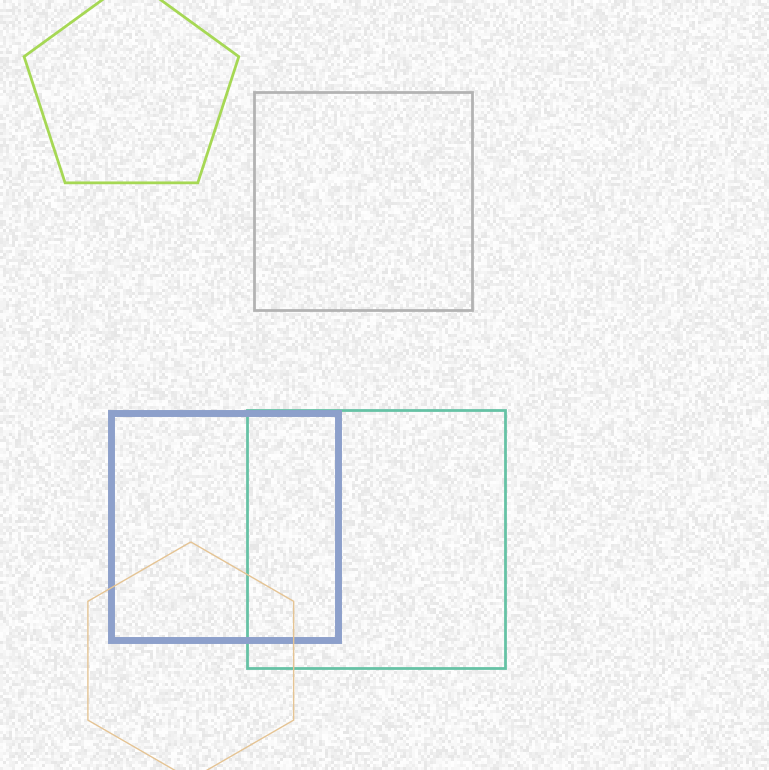[{"shape": "square", "thickness": 1, "radius": 0.84, "center": [0.488, 0.3]}, {"shape": "square", "thickness": 2.5, "radius": 0.74, "center": [0.291, 0.317]}, {"shape": "pentagon", "thickness": 1, "radius": 0.73, "center": [0.171, 0.881]}, {"shape": "hexagon", "thickness": 0.5, "radius": 0.77, "center": [0.248, 0.142]}, {"shape": "square", "thickness": 1, "radius": 0.71, "center": [0.472, 0.739]}]